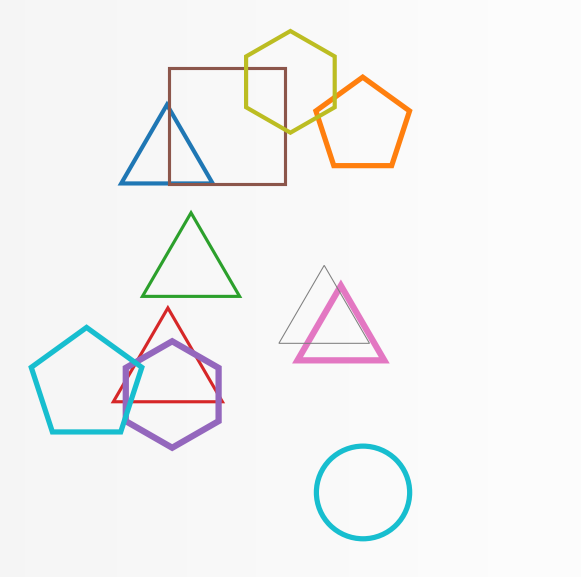[{"shape": "triangle", "thickness": 2, "radius": 0.45, "center": [0.287, 0.727]}, {"shape": "pentagon", "thickness": 2.5, "radius": 0.42, "center": [0.624, 0.781]}, {"shape": "triangle", "thickness": 1.5, "radius": 0.48, "center": [0.329, 0.534]}, {"shape": "triangle", "thickness": 1.5, "radius": 0.54, "center": [0.289, 0.358]}, {"shape": "hexagon", "thickness": 3, "radius": 0.46, "center": [0.296, 0.316]}, {"shape": "square", "thickness": 1.5, "radius": 0.5, "center": [0.39, 0.781]}, {"shape": "triangle", "thickness": 3, "radius": 0.43, "center": [0.586, 0.418]}, {"shape": "triangle", "thickness": 0.5, "radius": 0.45, "center": [0.558, 0.45]}, {"shape": "hexagon", "thickness": 2, "radius": 0.44, "center": [0.5, 0.857]}, {"shape": "circle", "thickness": 2.5, "radius": 0.4, "center": [0.625, 0.146]}, {"shape": "pentagon", "thickness": 2.5, "radius": 0.5, "center": [0.149, 0.332]}]